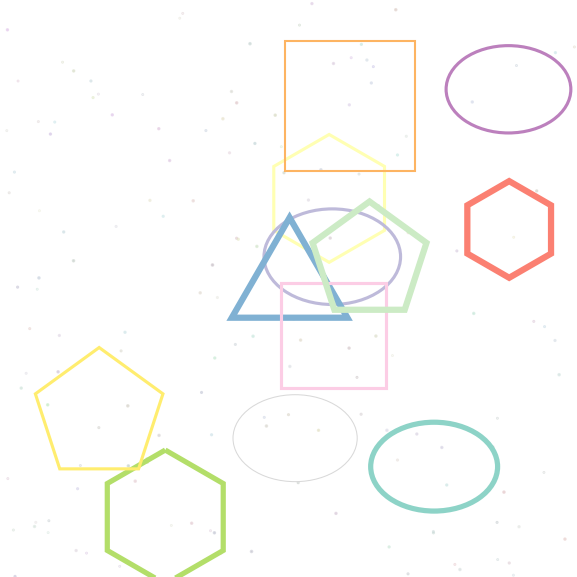[{"shape": "oval", "thickness": 2.5, "radius": 0.55, "center": [0.752, 0.191]}, {"shape": "hexagon", "thickness": 1.5, "radius": 0.55, "center": [0.57, 0.656]}, {"shape": "oval", "thickness": 1.5, "radius": 0.59, "center": [0.575, 0.555]}, {"shape": "hexagon", "thickness": 3, "radius": 0.42, "center": [0.882, 0.602]}, {"shape": "triangle", "thickness": 3, "radius": 0.58, "center": [0.501, 0.507]}, {"shape": "square", "thickness": 1, "radius": 0.56, "center": [0.606, 0.816]}, {"shape": "hexagon", "thickness": 2.5, "radius": 0.58, "center": [0.286, 0.104]}, {"shape": "square", "thickness": 1.5, "radius": 0.46, "center": [0.578, 0.418]}, {"shape": "oval", "thickness": 0.5, "radius": 0.54, "center": [0.511, 0.24]}, {"shape": "oval", "thickness": 1.5, "radius": 0.54, "center": [0.88, 0.844]}, {"shape": "pentagon", "thickness": 3, "radius": 0.52, "center": [0.64, 0.547]}, {"shape": "pentagon", "thickness": 1.5, "radius": 0.58, "center": [0.172, 0.281]}]